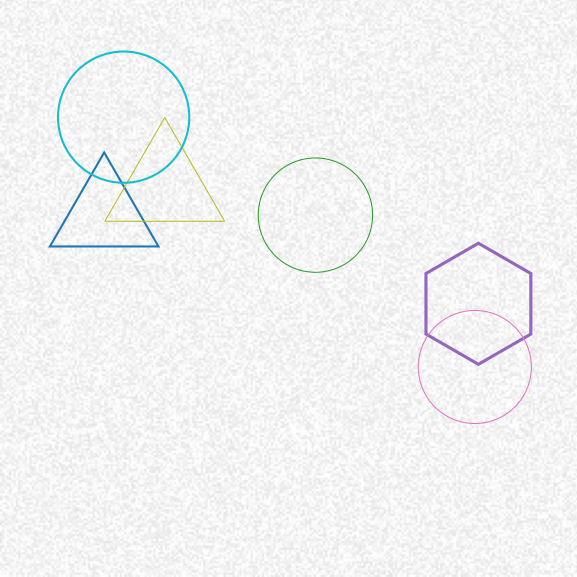[{"shape": "triangle", "thickness": 1, "radius": 0.54, "center": [0.18, 0.627]}, {"shape": "circle", "thickness": 0.5, "radius": 0.5, "center": [0.546, 0.627]}, {"shape": "hexagon", "thickness": 1.5, "radius": 0.52, "center": [0.828, 0.473]}, {"shape": "circle", "thickness": 0.5, "radius": 0.49, "center": [0.822, 0.364]}, {"shape": "triangle", "thickness": 0.5, "radius": 0.6, "center": [0.285, 0.676]}, {"shape": "circle", "thickness": 1, "radius": 0.57, "center": [0.214, 0.796]}]